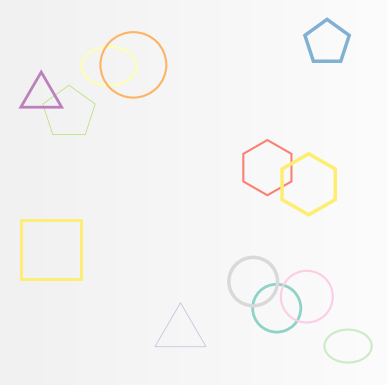[{"shape": "circle", "thickness": 2, "radius": 0.31, "center": [0.714, 0.2]}, {"shape": "oval", "thickness": 1.5, "radius": 0.36, "center": [0.281, 0.828]}, {"shape": "triangle", "thickness": 0.5, "radius": 0.38, "center": [0.466, 0.137]}, {"shape": "hexagon", "thickness": 1.5, "radius": 0.36, "center": [0.69, 0.565]}, {"shape": "pentagon", "thickness": 2.5, "radius": 0.3, "center": [0.844, 0.89]}, {"shape": "circle", "thickness": 1.5, "radius": 0.43, "center": [0.344, 0.831]}, {"shape": "pentagon", "thickness": 0.5, "radius": 0.36, "center": [0.178, 0.708]}, {"shape": "circle", "thickness": 1.5, "radius": 0.34, "center": [0.792, 0.23]}, {"shape": "circle", "thickness": 2.5, "radius": 0.31, "center": [0.653, 0.269]}, {"shape": "triangle", "thickness": 2, "radius": 0.3, "center": [0.106, 0.752]}, {"shape": "oval", "thickness": 1.5, "radius": 0.31, "center": [0.898, 0.101]}, {"shape": "hexagon", "thickness": 2.5, "radius": 0.4, "center": [0.797, 0.521]}, {"shape": "square", "thickness": 2, "radius": 0.38, "center": [0.132, 0.353]}]